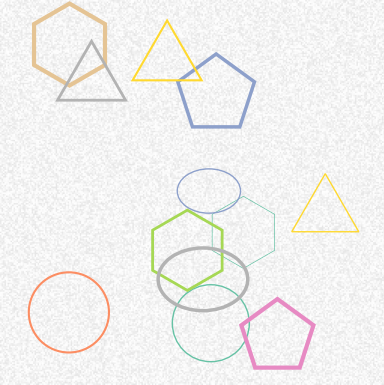[{"shape": "hexagon", "thickness": 0.5, "radius": 0.47, "center": [0.632, 0.396]}, {"shape": "circle", "thickness": 1, "radius": 0.5, "center": [0.548, 0.16]}, {"shape": "circle", "thickness": 1.5, "radius": 0.52, "center": [0.179, 0.189]}, {"shape": "pentagon", "thickness": 2.5, "radius": 0.52, "center": [0.561, 0.755]}, {"shape": "oval", "thickness": 1, "radius": 0.41, "center": [0.543, 0.504]}, {"shape": "pentagon", "thickness": 3, "radius": 0.49, "center": [0.721, 0.125]}, {"shape": "hexagon", "thickness": 2, "radius": 0.52, "center": [0.487, 0.35]}, {"shape": "triangle", "thickness": 1, "radius": 0.5, "center": [0.845, 0.448]}, {"shape": "triangle", "thickness": 1.5, "radius": 0.52, "center": [0.434, 0.843]}, {"shape": "hexagon", "thickness": 3, "radius": 0.53, "center": [0.181, 0.884]}, {"shape": "triangle", "thickness": 2, "radius": 0.51, "center": [0.238, 0.791]}, {"shape": "oval", "thickness": 2.5, "radius": 0.58, "center": [0.527, 0.274]}]